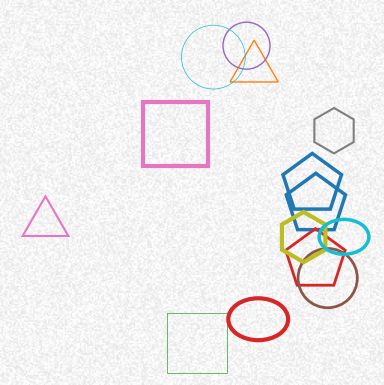[{"shape": "pentagon", "thickness": 2.5, "radius": 0.4, "center": [0.811, 0.522]}, {"shape": "pentagon", "thickness": 2.5, "radius": 0.4, "center": [0.82, 0.469]}, {"shape": "triangle", "thickness": 1, "radius": 0.36, "center": [0.66, 0.823]}, {"shape": "square", "thickness": 0.5, "radius": 0.39, "center": [0.511, 0.11]}, {"shape": "oval", "thickness": 3, "radius": 0.39, "center": [0.671, 0.171]}, {"shape": "pentagon", "thickness": 2, "radius": 0.41, "center": [0.819, 0.325]}, {"shape": "circle", "thickness": 1, "radius": 0.31, "center": [0.64, 0.881]}, {"shape": "circle", "thickness": 2, "radius": 0.38, "center": [0.851, 0.278]}, {"shape": "square", "thickness": 3, "radius": 0.42, "center": [0.455, 0.652]}, {"shape": "triangle", "thickness": 1.5, "radius": 0.34, "center": [0.118, 0.421]}, {"shape": "hexagon", "thickness": 1.5, "radius": 0.29, "center": [0.868, 0.661]}, {"shape": "hexagon", "thickness": 3, "radius": 0.33, "center": [0.789, 0.384]}, {"shape": "circle", "thickness": 0.5, "radius": 0.41, "center": [0.554, 0.852]}, {"shape": "oval", "thickness": 2.5, "radius": 0.32, "center": [0.894, 0.385]}]